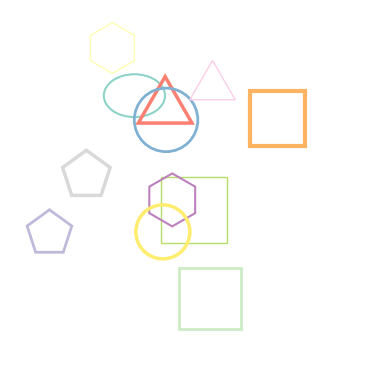[{"shape": "oval", "thickness": 1.5, "radius": 0.4, "center": [0.349, 0.752]}, {"shape": "hexagon", "thickness": 1, "radius": 0.33, "center": [0.292, 0.875]}, {"shape": "pentagon", "thickness": 2, "radius": 0.31, "center": [0.128, 0.394]}, {"shape": "triangle", "thickness": 2.5, "radius": 0.4, "center": [0.429, 0.721]}, {"shape": "circle", "thickness": 2, "radius": 0.41, "center": [0.431, 0.689]}, {"shape": "square", "thickness": 3, "radius": 0.36, "center": [0.721, 0.691]}, {"shape": "square", "thickness": 1, "radius": 0.42, "center": [0.504, 0.454]}, {"shape": "triangle", "thickness": 1, "radius": 0.34, "center": [0.552, 0.775]}, {"shape": "pentagon", "thickness": 2.5, "radius": 0.32, "center": [0.224, 0.545]}, {"shape": "hexagon", "thickness": 1.5, "radius": 0.34, "center": [0.447, 0.481]}, {"shape": "square", "thickness": 2, "radius": 0.4, "center": [0.546, 0.224]}, {"shape": "circle", "thickness": 2.5, "radius": 0.35, "center": [0.423, 0.398]}]